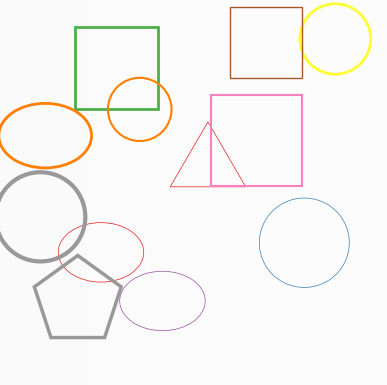[{"shape": "triangle", "thickness": 0.5, "radius": 0.56, "center": [0.537, 0.571]}, {"shape": "oval", "thickness": 0.5, "radius": 0.55, "center": [0.261, 0.344]}, {"shape": "circle", "thickness": 0.5, "radius": 0.58, "center": [0.785, 0.37]}, {"shape": "square", "thickness": 2, "radius": 0.53, "center": [0.301, 0.823]}, {"shape": "oval", "thickness": 0.5, "radius": 0.55, "center": [0.419, 0.218]}, {"shape": "circle", "thickness": 1.5, "radius": 0.41, "center": [0.361, 0.716]}, {"shape": "oval", "thickness": 2, "radius": 0.6, "center": [0.117, 0.648]}, {"shape": "circle", "thickness": 2, "radius": 0.46, "center": [0.865, 0.899]}, {"shape": "square", "thickness": 1, "radius": 0.46, "center": [0.686, 0.89]}, {"shape": "square", "thickness": 1.5, "radius": 0.59, "center": [0.662, 0.636]}, {"shape": "circle", "thickness": 3, "radius": 0.58, "center": [0.104, 0.437]}, {"shape": "pentagon", "thickness": 2.5, "radius": 0.59, "center": [0.201, 0.219]}]